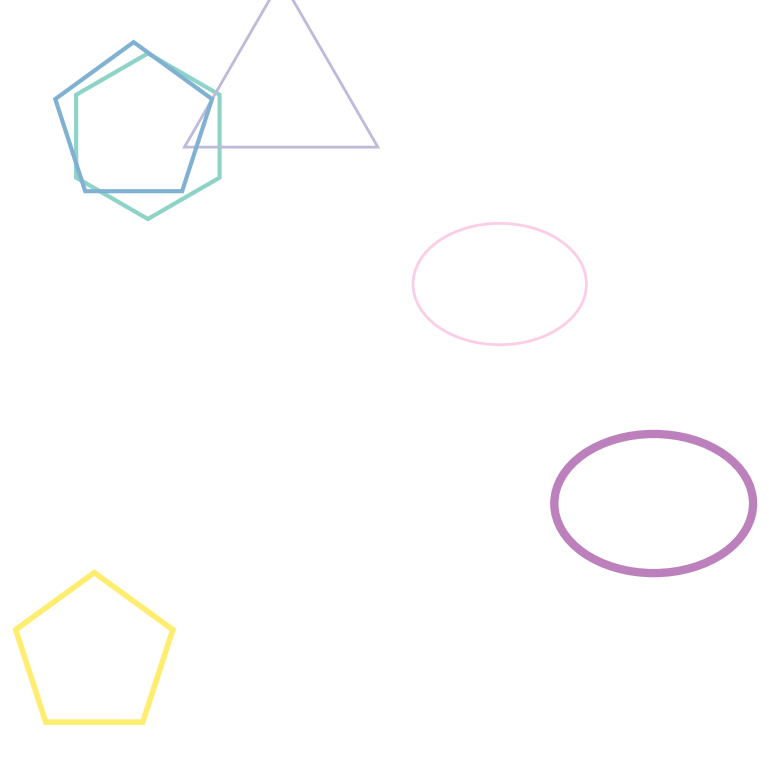[{"shape": "hexagon", "thickness": 1.5, "radius": 0.54, "center": [0.192, 0.823]}, {"shape": "triangle", "thickness": 1, "radius": 0.73, "center": [0.365, 0.881]}, {"shape": "pentagon", "thickness": 1.5, "radius": 0.54, "center": [0.174, 0.838]}, {"shape": "oval", "thickness": 1, "radius": 0.56, "center": [0.649, 0.631]}, {"shape": "oval", "thickness": 3, "radius": 0.65, "center": [0.849, 0.346]}, {"shape": "pentagon", "thickness": 2, "radius": 0.54, "center": [0.122, 0.149]}]